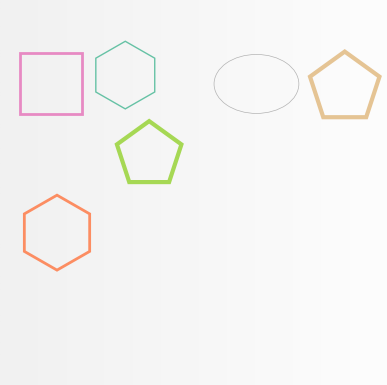[{"shape": "hexagon", "thickness": 1, "radius": 0.44, "center": [0.323, 0.805]}, {"shape": "hexagon", "thickness": 2, "radius": 0.49, "center": [0.147, 0.396]}, {"shape": "square", "thickness": 2, "radius": 0.4, "center": [0.131, 0.783]}, {"shape": "pentagon", "thickness": 3, "radius": 0.44, "center": [0.385, 0.598]}, {"shape": "pentagon", "thickness": 3, "radius": 0.47, "center": [0.89, 0.772]}, {"shape": "oval", "thickness": 0.5, "radius": 0.55, "center": [0.662, 0.782]}]